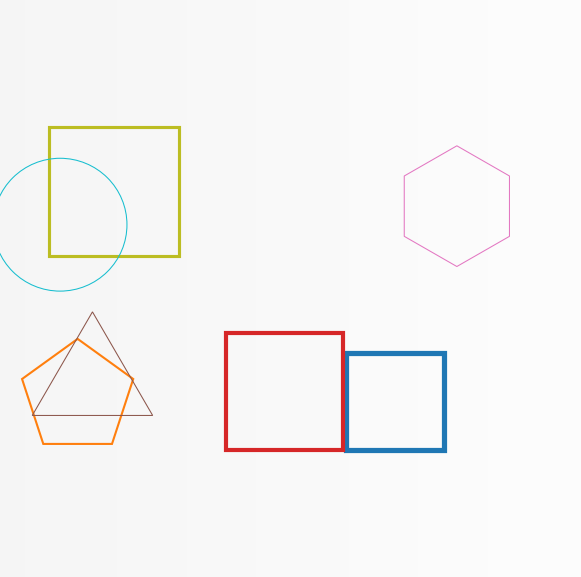[{"shape": "square", "thickness": 2.5, "radius": 0.42, "center": [0.68, 0.304]}, {"shape": "pentagon", "thickness": 1, "radius": 0.5, "center": [0.134, 0.312]}, {"shape": "square", "thickness": 2, "radius": 0.5, "center": [0.489, 0.321]}, {"shape": "triangle", "thickness": 0.5, "radius": 0.6, "center": [0.159, 0.34]}, {"shape": "hexagon", "thickness": 0.5, "radius": 0.52, "center": [0.786, 0.642]}, {"shape": "square", "thickness": 1.5, "radius": 0.56, "center": [0.196, 0.667]}, {"shape": "circle", "thickness": 0.5, "radius": 0.58, "center": [0.103, 0.61]}]